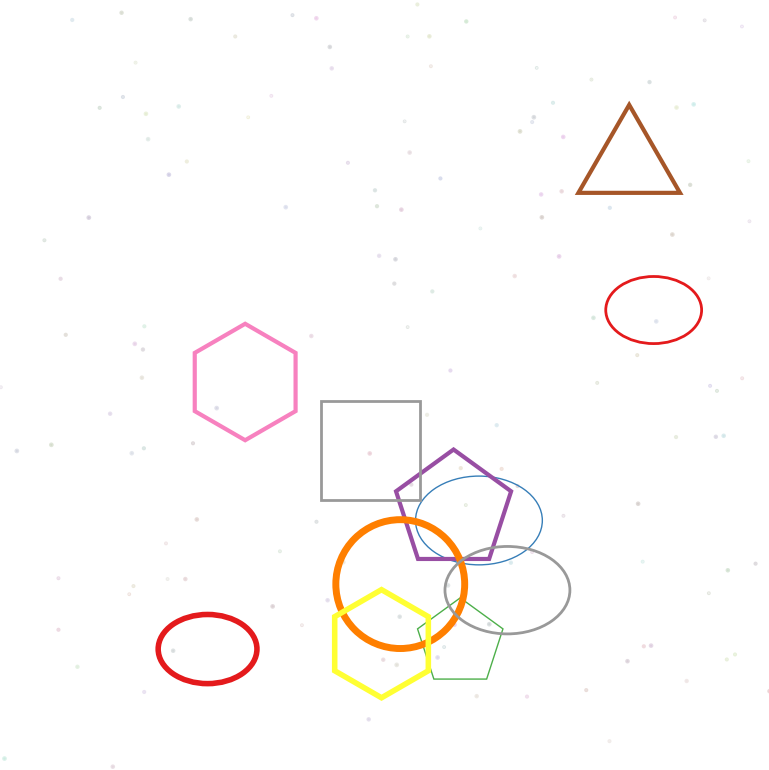[{"shape": "oval", "thickness": 2, "radius": 0.32, "center": [0.27, 0.157]}, {"shape": "oval", "thickness": 1, "radius": 0.31, "center": [0.849, 0.597]}, {"shape": "oval", "thickness": 0.5, "radius": 0.41, "center": [0.622, 0.324]}, {"shape": "pentagon", "thickness": 0.5, "radius": 0.29, "center": [0.598, 0.165]}, {"shape": "pentagon", "thickness": 1.5, "radius": 0.39, "center": [0.589, 0.338]}, {"shape": "circle", "thickness": 2.5, "radius": 0.42, "center": [0.52, 0.241]}, {"shape": "hexagon", "thickness": 2, "radius": 0.35, "center": [0.495, 0.164]}, {"shape": "triangle", "thickness": 1.5, "radius": 0.38, "center": [0.817, 0.788]}, {"shape": "hexagon", "thickness": 1.5, "radius": 0.38, "center": [0.318, 0.504]}, {"shape": "square", "thickness": 1, "radius": 0.32, "center": [0.481, 0.415]}, {"shape": "oval", "thickness": 1, "radius": 0.41, "center": [0.659, 0.234]}]